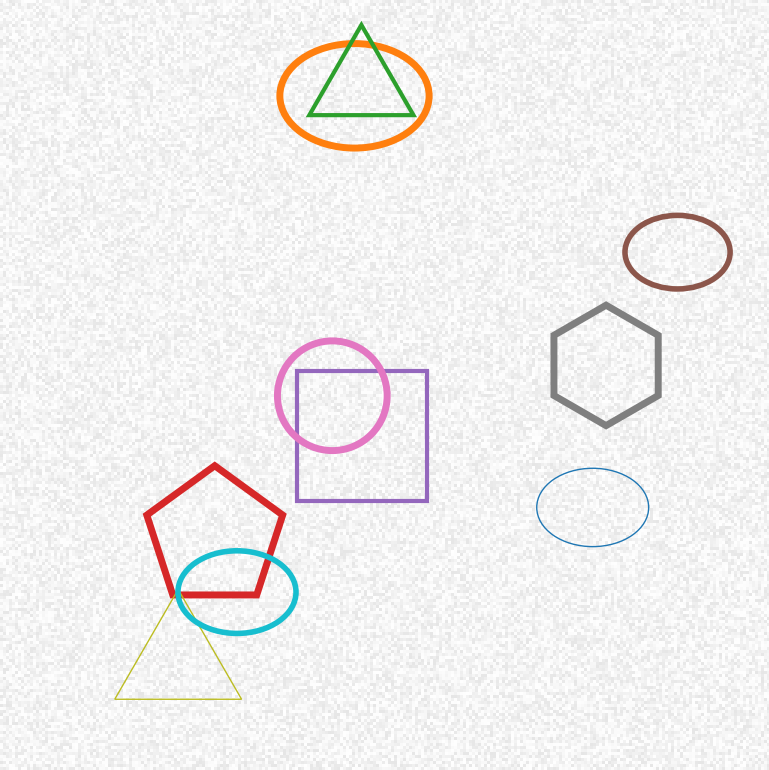[{"shape": "oval", "thickness": 0.5, "radius": 0.36, "center": [0.77, 0.341]}, {"shape": "oval", "thickness": 2.5, "radius": 0.48, "center": [0.46, 0.876]}, {"shape": "triangle", "thickness": 1.5, "radius": 0.39, "center": [0.469, 0.889]}, {"shape": "pentagon", "thickness": 2.5, "radius": 0.46, "center": [0.279, 0.302]}, {"shape": "square", "thickness": 1.5, "radius": 0.42, "center": [0.47, 0.433]}, {"shape": "oval", "thickness": 2, "radius": 0.34, "center": [0.88, 0.673]}, {"shape": "circle", "thickness": 2.5, "radius": 0.36, "center": [0.432, 0.486]}, {"shape": "hexagon", "thickness": 2.5, "radius": 0.39, "center": [0.787, 0.525]}, {"shape": "triangle", "thickness": 0.5, "radius": 0.48, "center": [0.231, 0.139]}, {"shape": "oval", "thickness": 2, "radius": 0.38, "center": [0.308, 0.231]}]